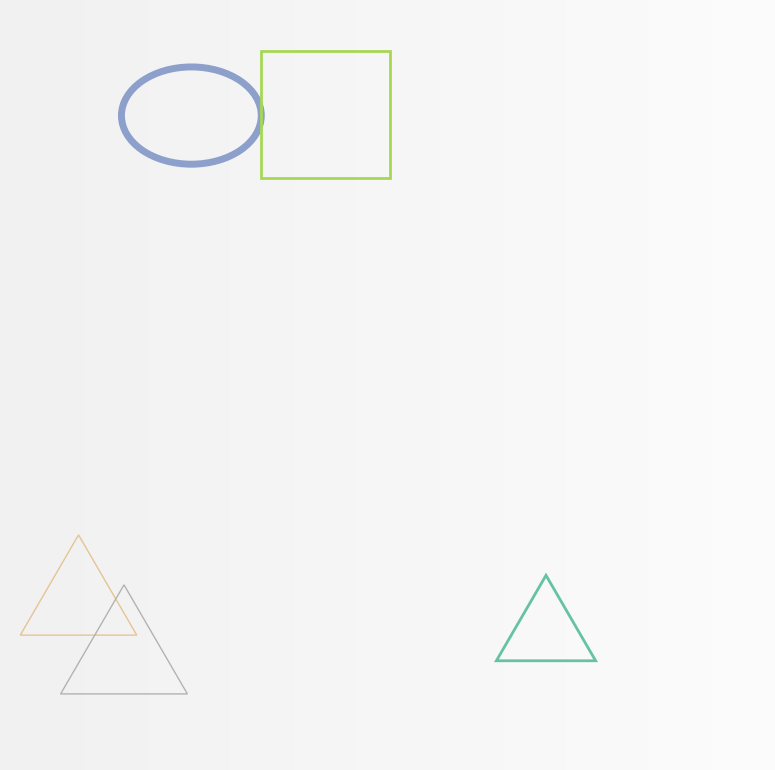[{"shape": "triangle", "thickness": 1, "radius": 0.37, "center": [0.705, 0.179]}, {"shape": "oval", "thickness": 2.5, "radius": 0.45, "center": [0.247, 0.85]}, {"shape": "square", "thickness": 1, "radius": 0.41, "center": [0.42, 0.851]}, {"shape": "triangle", "thickness": 0.5, "radius": 0.43, "center": [0.101, 0.219]}, {"shape": "triangle", "thickness": 0.5, "radius": 0.47, "center": [0.16, 0.146]}]